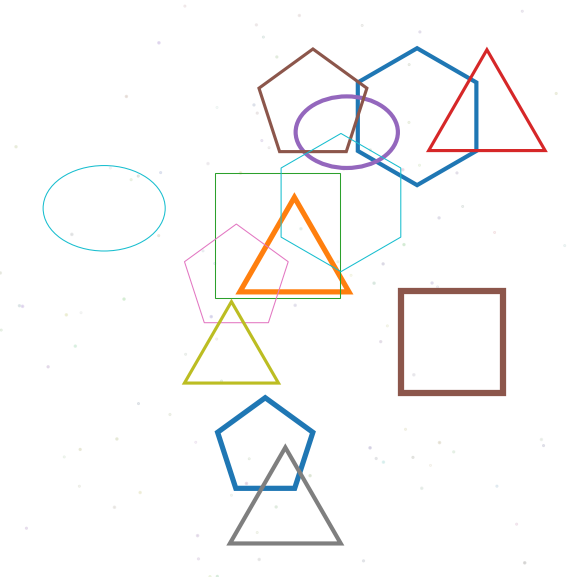[{"shape": "hexagon", "thickness": 2, "radius": 0.59, "center": [0.722, 0.797]}, {"shape": "pentagon", "thickness": 2.5, "radius": 0.43, "center": [0.459, 0.224]}, {"shape": "triangle", "thickness": 2.5, "radius": 0.55, "center": [0.51, 0.548]}, {"shape": "square", "thickness": 0.5, "radius": 0.54, "center": [0.481, 0.591]}, {"shape": "triangle", "thickness": 1.5, "radius": 0.58, "center": [0.843, 0.797]}, {"shape": "oval", "thickness": 2, "radius": 0.44, "center": [0.6, 0.77]}, {"shape": "square", "thickness": 3, "radius": 0.44, "center": [0.783, 0.407]}, {"shape": "pentagon", "thickness": 1.5, "radius": 0.49, "center": [0.542, 0.816]}, {"shape": "pentagon", "thickness": 0.5, "radius": 0.47, "center": [0.409, 0.517]}, {"shape": "triangle", "thickness": 2, "radius": 0.55, "center": [0.494, 0.113]}, {"shape": "triangle", "thickness": 1.5, "radius": 0.47, "center": [0.401, 0.383]}, {"shape": "oval", "thickness": 0.5, "radius": 0.53, "center": [0.18, 0.638]}, {"shape": "hexagon", "thickness": 0.5, "radius": 0.6, "center": [0.59, 0.648]}]